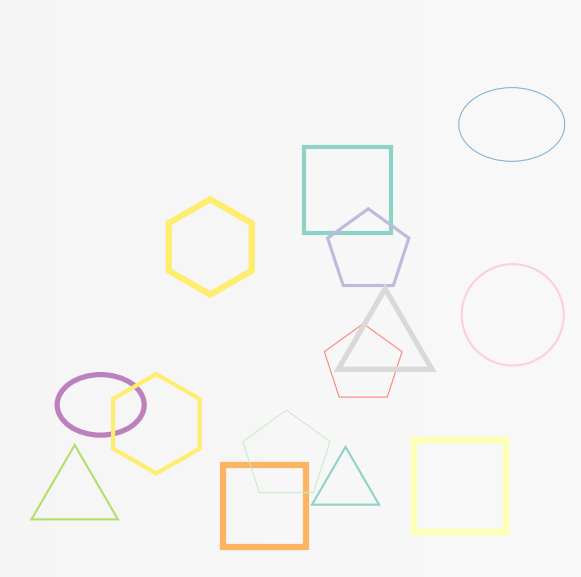[{"shape": "square", "thickness": 2, "radius": 0.37, "center": [0.598, 0.67]}, {"shape": "triangle", "thickness": 1, "radius": 0.33, "center": [0.594, 0.159]}, {"shape": "square", "thickness": 3, "radius": 0.4, "center": [0.791, 0.157]}, {"shape": "pentagon", "thickness": 1.5, "radius": 0.37, "center": [0.634, 0.564]}, {"shape": "pentagon", "thickness": 0.5, "radius": 0.35, "center": [0.625, 0.368]}, {"shape": "oval", "thickness": 0.5, "radius": 0.46, "center": [0.88, 0.784]}, {"shape": "square", "thickness": 3, "radius": 0.36, "center": [0.454, 0.123]}, {"shape": "triangle", "thickness": 1, "radius": 0.43, "center": [0.129, 0.143]}, {"shape": "circle", "thickness": 1, "radius": 0.44, "center": [0.882, 0.454]}, {"shape": "triangle", "thickness": 2.5, "radius": 0.47, "center": [0.663, 0.406]}, {"shape": "oval", "thickness": 2.5, "radius": 0.37, "center": [0.173, 0.298]}, {"shape": "pentagon", "thickness": 0.5, "radius": 0.4, "center": [0.493, 0.21]}, {"shape": "hexagon", "thickness": 2, "radius": 0.43, "center": [0.269, 0.265]}, {"shape": "hexagon", "thickness": 3, "radius": 0.41, "center": [0.362, 0.572]}]